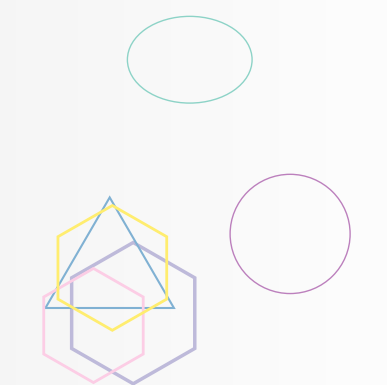[{"shape": "oval", "thickness": 1, "radius": 0.8, "center": [0.49, 0.845]}, {"shape": "hexagon", "thickness": 2.5, "radius": 0.92, "center": [0.344, 0.187]}, {"shape": "triangle", "thickness": 1.5, "radius": 0.96, "center": [0.283, 0.296]}, {"shape": "hexagon", "thickness": 2, "radius": 0.74, "center": [0.241, 0.155]}, {"shape": "circle", "thickness": 1, "radius": 0.77, "center": [0.749, 0.392]}, {"shape": "hexagon", "thickness": 2, "radius": 0.81, "center": [0.29, 0.304]}]